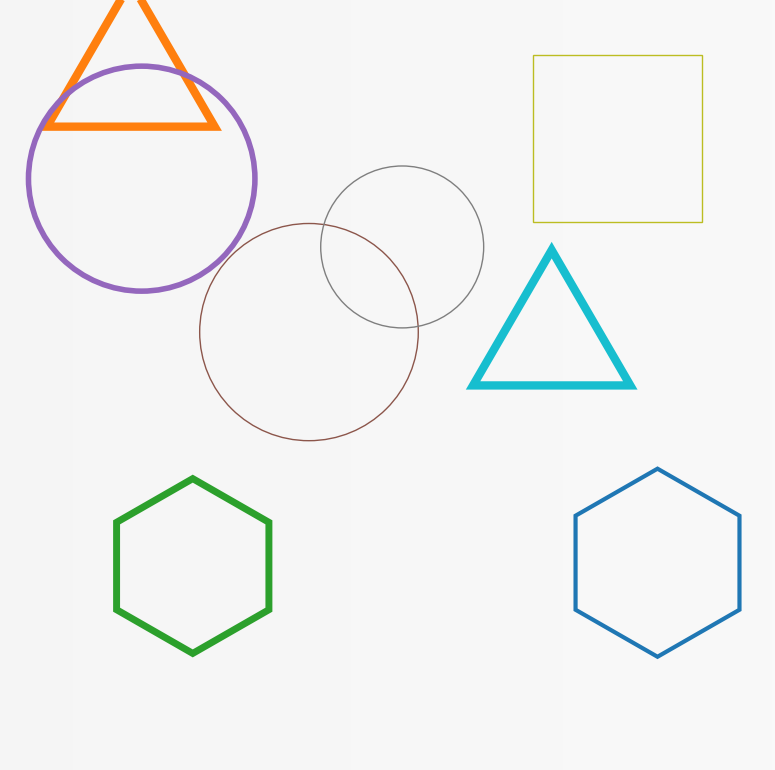[{"shape": "hexagon", "thickness": 1.5, "radius": 0.61, "center": [0.848, 0.269]}, {"shape": "triangle", "thickness": 3, "radius": 0.62, "center": [0.169, 0.898]}, {"shape": "hexagon", "thickness": 2.5, "radius": 0.57, "center": [0.249, 0.265]}, {"shape": "circle", "thickness": 2, "radius": 0.73, "center": [0.183, 0.768]}, {"shape": "circle", "thickness": 0.5, "radius": 0.71, "center": [0.399, 0.569]}, {"shape": "circle", "thickness": 0.5, "radius": 0.53, "center": [0.519, 0.679]}, {"shape": "square", "thickness": 0.5, "radius": 0.54, "center": [0.797, 0.82]}, {"shape": "triangle", "thickness": 3, "radius": 0.59, "center": [0.712, 0.558]}]